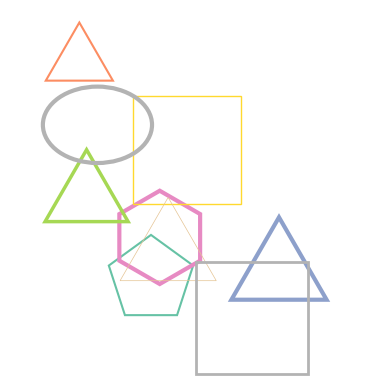[{"shape": "pentagon", "thickness": 1.5, "radius": 0.58, "center": [0.392, 0.275]}, {"shape": "triangle", "thickness": 1.5, "radius": 0.5, "center": [0.206, 0.841]}, {"shape": "triangle", "thickness": 3, "radius": 0.71, "center": [0.725, 0.293]}, {"shape": "hexagon", "thickness": 3, "radius": 0.61, "center": [0.415, 0.383]}, {"shape": "triangle", "thickness": 2.5, "radius": 0.62, "center": [0.225, 0.487]}, {"shape": "square", "thickness": 1, "radius": 0.7, "center": [0.485, 0.609]}, {"shape": "triangle", "thickness": 0.5, "radius": 0.72, "center": [0.437, 0.343]}, {"shape": "square", "thickness": 2, "radius": 0.73, "center": [0.654, 0.175]}, {"shape": "oval", "thickness": 3, "radius": 0.71, "center": [0.253, 0.676]}]